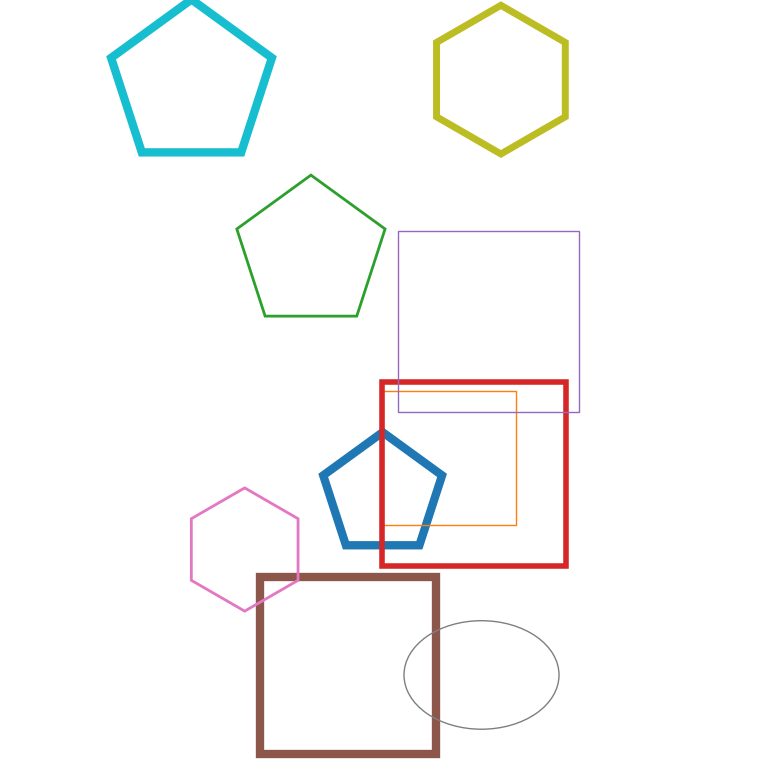[{"shape": "pentagon", "thickness": 3, "radius": 0.41, "center": [0.497, 0.358]}, {"shape": "square", "thickness": 0.5, "radius": 0.43, "center": [0.584, 0.405]}, {"shape": "pentagon", "thickness": 1, "radius": 0.51, "center": [0.404, 0.671]}, {"shape": "square", "thickness": 2, "radius": 0.6, "center": [0.616, 0.385]}, {"shape": "square", "thickness": 0.5, "radius": 0.59, "center": [0.634, 0.583]}, {"shape": "square", "thickness": 3, "radius": 0.57, "center": [0.452, 0.136]}, {"shape": "hexagon", "thickness": 1, "radius": 0.4, "center": [0.318, 0.286]}, {"shape": "oval", "thickness": 0.5, "radius": 0.5, "center": [0.625, 0.123]}, {"shape": "hexagon", "thickness": 2.5, "radius": 0.48, "center": [0.651, 0.897]}, {"shape": "pentagon", "thickness": 3, "radius": 0.55, "center": [0.249, 0.891]}]